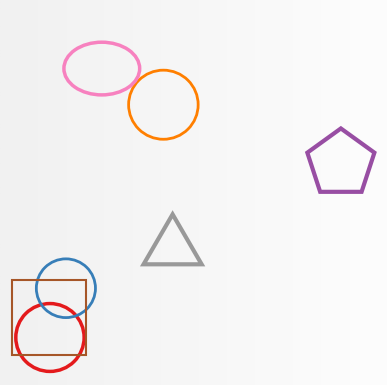[{"shape": "circle", "thickness": 2.5, "radius": 0.44, "center": [0.129, 0.123]}, {"shape": "circle", "thickness": 2, "radius": 0.38, "center": [0.17, 0.251]}, {"shape": "pentagon", "thickness": 3, "radius": 0.45, "center": [0.88, 0.575]}, {"shape": "circle", "thickness": 2, "radius": 0.45, "center": [0.422, 0.728]}, {"shape": "square", "thickness": 1.5, "radius": 0.48, "center": [0.126, 0.175]}, {"shape": "oval", "thickness": 2.5, "radius": 0.49, "center": [0.263, 0.822]}, {"shape": "triangle", "thickness": 3, "radius": 0.43, "center": [0.445, 0.357]}]